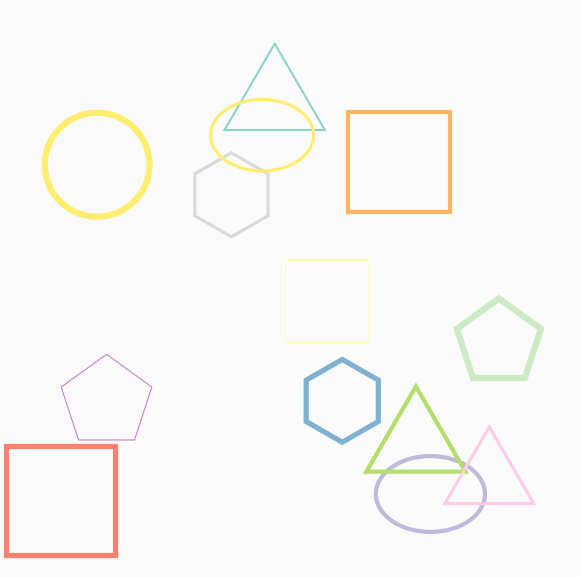[{"shape": "triangle", "thickness": 1, "radius": 0.5, "center": [0.473, 0.824]}, {"shape": "square", "thickness": 0.5, "radius": 0.36, "center": [0.562, 0.478]}, {"shape": "oval", "thickness": 2, "radius": 0.47, "center": [0.74, 0.144]}, {"shape": "square", "thickness": 2.5, "radius": 0.47, "center": [0.104, 0.132]}, {"shape": "hexagon", "thickness": 2.5, "radius": 0.36, "center": [0.589, 0.305]}, {"shape": "square", "thickness": 2, "radius": 0.44, "center": [0.687, 0.719]}, {"shape": "triangle", "thickness": 2, "radius": 0.49, "center": [0.716, 0.232]}, {"shape": "triangle", "thickness": 1.5, "radius": 0.44, "center": [0.842, 0.171]}, {"shape": "hexagon", "thickness": 1.5, "radius": 0.36, "center": [0.398, 0.662]}, {"shape": "pentagon", "thickness": 0.5, "radius": 0.41, "center": [0.183, 0.304]}, {"shape": "pentagon", "thickness": 3, "radius": 0.38, "center": [0.858, 0.406]}, {"shape": "oval", "thickness": 1.5, "radius": 0.44, "center": [0.451, 0.765]}, {"shape": "circle", "thickness": 3, "radius": 0.45, "center": [0.167, 0.714]}]